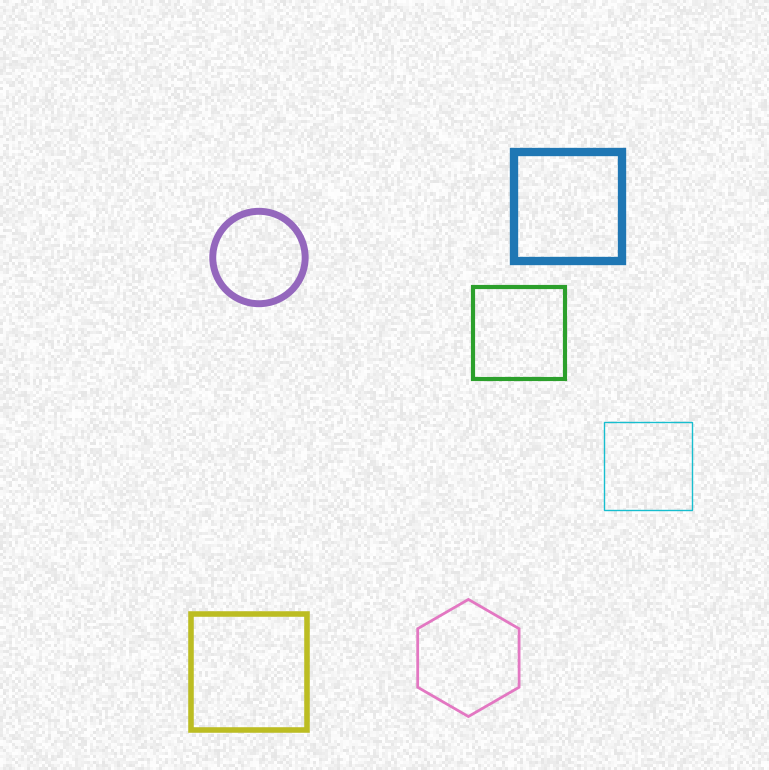[{"shape": "square", "thickness": 3, "radius": 0.35, "center": [0.738, 0.732]}, {"shape": "square", "thickness": 1.5, "radius": 0.3, "center": [0.674, 0.567]}, {"shape": "circle", "thickness": 2.5, "radius": 0.3, "center": [0.336, 0.666]}, {"shape": "hexagon", "thickness": 1, "radius": 0.38, "center": [0.608, 0.145]}, {"shape": "square", "thickness": 2, "radius": 0.38, "center": [0.323, 0.128]}, {"shape": "square", "thickness": 0.5, "radius": 0.29, "center": [0.842, 0.395]}]